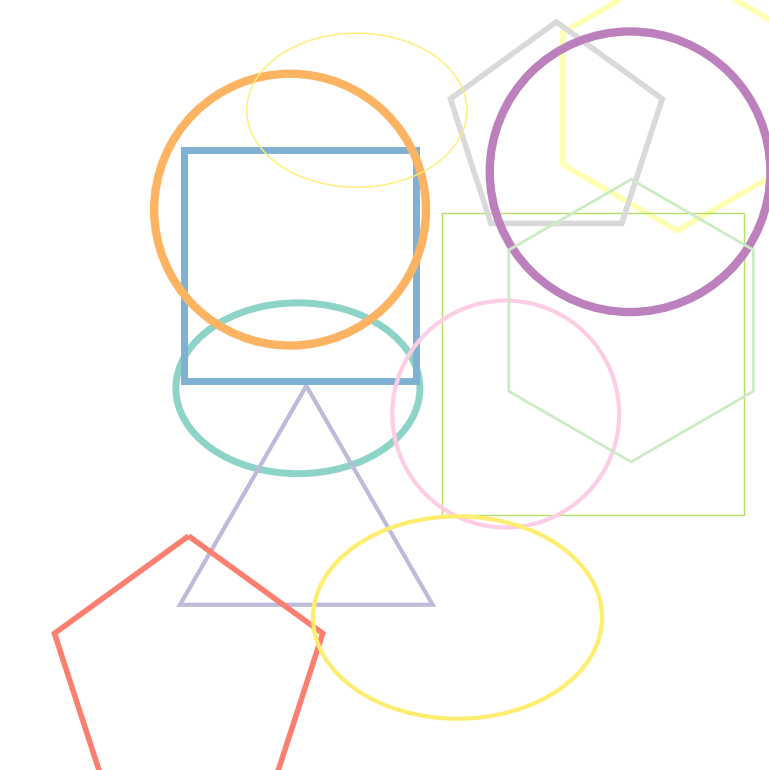[{"shape": "oval", "thickness": 2.5, "radius": 0.79, "center": [0.387, 0.496]}, {"shape": "hexagon", "thickness": 2, "radius": 0.86, "center": [0.88, 0.872]}, {"shape": "triangle", "thickness": 1.5, "radius": 0.95, "center": [0.398, 0.309]}, {"shape": "pentagon", "thickness": 2, "radius": 0.92, "center": [0.245, 0.121]}, {"shape": "square", "thickness": 2.5, "radius": 0.75, "center": [0.39, 0.655]}, {"shape": "circle", "thickness": 3, "radius": 0.88, "center": [0.377, 0.728]}, {"shape": "square", "thickness": 0.5, "radius": 0.98, "center": [0.77, 0.527]}, {"shape": "circle", "thickness": 1.5, "radius": 0.74, "center": [0.657, 0.462]}, {"shape": "pentagon", "thickness": 2, "radius": 0.72, "center": [0.722, 0.827]}, {"shape": "circle", "thickness": 3, "radius": 0.91, "center": [0.818, 0.777]}, {"shape": "hexagon", "thickness": 1, "radius": 0.92, "center": [0.82, 0.584]}, {"shape": "oval", "thickness": 1.5, "radius": 0.94, "center": [0.594, 0.198]}, {"shape": "oval", "thickness": 0.5, "radius": 0.71, "center": [0.463, 0.857]}]